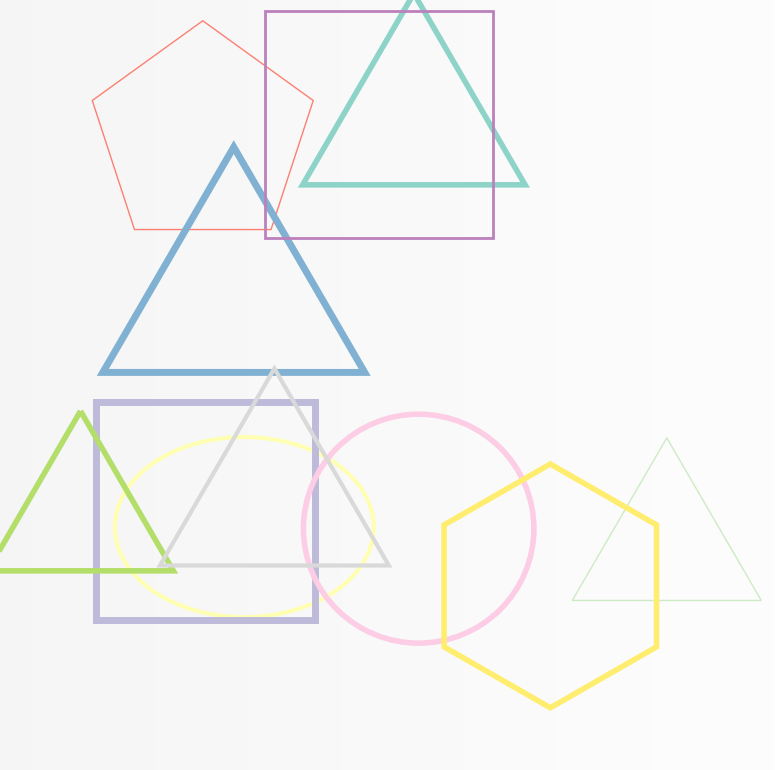[{"shape": "triangle", "thickness": 2, "radius": 0.83, "center": [0.534, 0.843]}, {"shape": "oval", "thickness": 1.5, "radius": 0.84, "center": [0.315, 0.315]}, {"shape": "square", "thickness": 2.5, "radius": 0.71, "center": [0.265, 0.337]}, {"shape": "pentagon", "thickness": 0.5, "radius": 0.75, "center": [0.262, 0.823]}, {"shape": "triangle", "thickness": 2.5, "radius": 0.98, "center": [0.302, 0.614]}, {"shape": "triangle", "thickness": 2, "radius": 0.69, "center": [0.104, 0.328]}, {"shape": "circle", "thickness": 2, "radius": 0.74, "center": [0.54, 0.313]}, {"shape": "triangle", "thickness": 1.5, "radius": 0.85, "center": [0.354, 0.351]}, {"shape": "square", "thickness": 1, "radius": 0.74, "center": [0.489, 0.838]}, {"shape": "triangle", "thickness": 0.5, "radius": 0.7, "center": [0.86, 0.291]}, {"shape": "hexagon", "thickness": 2, "radius": 0.79, "center": [0.71, 0.239]}]